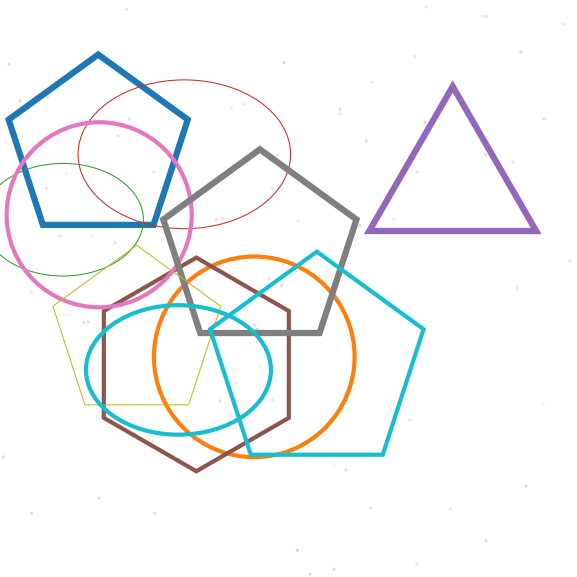[{"shape": "pentagon", "thickness": 3, "radius": 0.82, "center": [0.17, 0.742]}, {"shape": "circle", "thickness": 2, "radius": 0.87, "center": [0.44, 0.381]}, {"shape": "oval", "thickness": 0.5, "radius": 0.7, "center": [0.109, 0.619]}, {"shape": "oval", "thickness": 0.5, "radius": 0.92, "center": [0.319, 0.732]}, {"shape": "triangle", "thickness": 3, "radius": 0.83, "center": [0.784, 0.683]}, {"shape": "hexagon", "thickness": 2, "radius": 0.92, "center": [0.34, 0.368]}, {"shape": "circle", "thickness": 2, "radius": 0.8, "center": [0.172, 0.627]}, {"shape": "pentagon", "thickness": 3, "radius": 0.88, "center": [0.45, 0.565]}, {"shape": "pentagon", "thickness": 0.5, "radius": 0.76, "center": [0.237, 0.422]}, {"shape": "oval", "thickness": 2, "radius": 0.8, "center": [0.309, 0.359]}, {"shape": "pentagon", "thickness": 2, "radius": 0.97, "center": [0.549, 0.369]}]